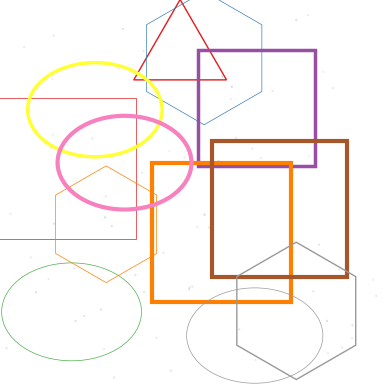[{"shape": "square", "thickness": 0.5, "radius": 0.91, "center": [0.172, 0.562]}, {"shape": "triangle", "thickness": 1, "radius": 0.7, "center": [0.468, 0.862]}, {"shape": "hexagon", "thickness": 0.5, "radius": 0.87, "center": [0.53, 0.849]}, {"shape": "oval", "thickness": 0.5, "radius": 0.91, "center": [0.186, 0.19]}, {"shape": "square", "thickness": 2.5, "radius": 0.76, "center": [0.667, 0.72]}, {"shape": "hexagon", "thickness": 0.5, "radius": 0.76, "center": [0.276, 0.418]}, {"shape": "square", "thickness": 3, "radius": 0.9, "center": [0.577, 0.395]}, {"shape": "oval", "thickness": 2.5, "radius": 0.87, "center": [0.247, 0.715]}, {"shape": "square", "thickness": 3, "radius": 0.88, "center": [0.726, 0.457]}, {"shape": "oval", "thickness": 3, "radius": 0.87, "center": [0.323, 0.577]}, {"shape": "oval", "thickness": 0.5, "radius": 0.88, "center": [0.662, 0.128]}, {"shape": "hexagon", "thickness": 1, "radius": 0.89, "center": [0.77, 0.192]}]